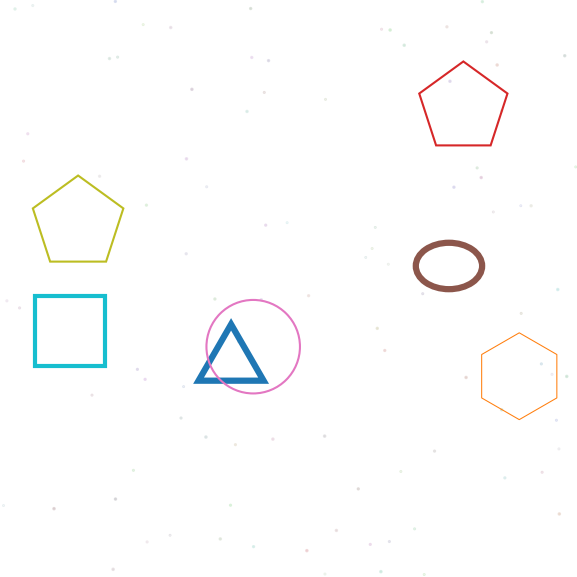[{"shape": "triangle", "thickness": 3, "radius": 0.33, "center": [0.4, 0.372]}, {"shape": "hexagon", "thickness": 0.5, "radius": 0.38, "center": [0.899, 0.348]}, {"shape": "pentagon", "thickness": 1, "radius": 0.4, "center": [0.802, 0.812]}, {"shape": "oval", "thickness": 3, "radius": 0.29, "center": [0.777, 0.539]}, {"shape": "circle", "thickness": 1, "radius": 0.4, "center": [0.438, 0.399]}, {"shape": "pentagon", "thickness": 1, "radius": 0.41, "center": [0.135, 0.613]}, {"shape": "square", "thickness": 2, "radius": 0.3, "center": [0.121, 0.426]}]